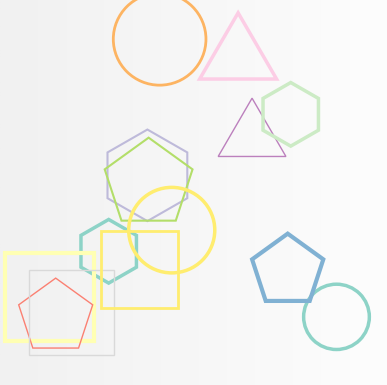[{"shape": "circle", "thickness": 2.5, "radius": 0.42, "center": [0.868, 0.177]}, {"shape": "hexagon", "thickness": 2.5, "radius": 0.41, "center": [0.281, 0.347]}, {"shape": "square", "thickness": 3, "radius": 0.58, "center": [0.127, 0.228]}, {"shape": "hexagon", "thickness": 1.5, "radius": 0.59, "center": [0.38, 0.545]}, {"shape": "pentagon", "thickness": 1, "radius": 0.5, "center": [0.144, 0.177]}, {"shape": "pentagon", "thickness": 3, "radius": 0.48, "center": [0.742, 0.297]}, {"shape": "circle", "thickness": 2, "radius": 0.6, "center": [0.412, 0.898]}, {"shape": "pentagon", "thickness": 1.5, "radius": 0.6, "center": [0.384, 0.523]}, {"shape": "triangle", "thickness": 2.5, "radius": 0.57, "center": [0.614, 0.852]}, {"shape": "square", "thickness": 1, "radius": 0.55, "center": [0.184, 0.189]}, {"shape": "triangle", "thickness": 1, "radius": 0.5, "center": [0.65, 0.644]}, {"shape": "hexagon", "thickness": 2.5, "radius": 0.41, "center": [0.75, 0.703]}, {"shape": "circle", "thickness": 2.5, "radius": 0.56, "center": [0.443, 0.402]}, {"shape": "square", "thickness": 2, "radius": 0.5, "center": [0.36, 0.299]}]